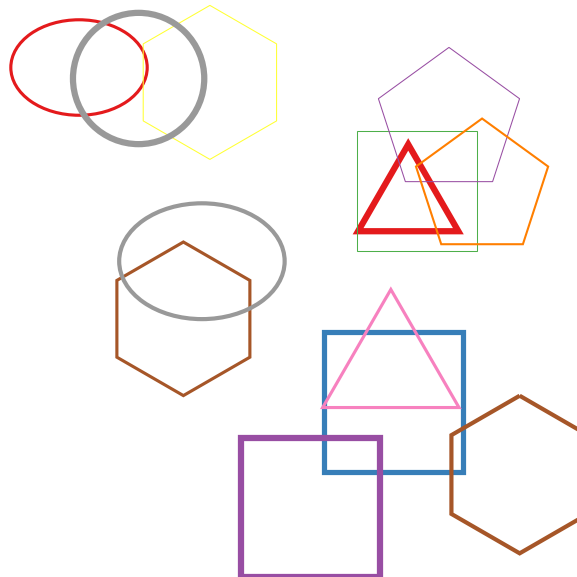[{"shape": "oval", "thickness": 1.5, "radius": 0.59, "center": [0.137, 0.882]}, {"shape": "triangle", "thickness": 3, "radius": 0.5, "center": [0.707, 0.649]}, {"shape": "square", "thickness": 2.5, "radius": 0.6, "center": [0.681, 0.303]}, {"shape": "square", "thickness": 0.5, "radius": 0.52, "center": [0.723, 0.668]}, {"shape": "square", "thickness": 3, "radius": 0.6, "center": [0.537, 0.121]}, {"shape": "pentagon", "thickness": 0.5, "radius": 0.64, "center": [0.777, 0.789]}, {"shape": "pentagon", "thickness": 1, "radius": 0.6, "center": [0.835, 0.674]}, {"shape": "hexagon", "thickness": 0.5, "radius": 0.67, "center": [0.363, 0.856]}, {"shape": "hexagon", "thickness": 1.5, "radius": 0.66, "center": [0.318, 0.447]}, {"shape": "hexagon", "thickness": 2, "radius": 0.68, "center": [0.9, 0.177]}, {"shape": "triangle", "thickness": 1.5, "radius": 0.68, "center": [0.677, 0.362]}, {"shape": "oval", "thickness": 2, "radius": 0.72, "center": [0.35, 0.547]}, {"shape": "circle", "thickness": 3, "radius": 0.57, "center": [0.24, 0.863]}]